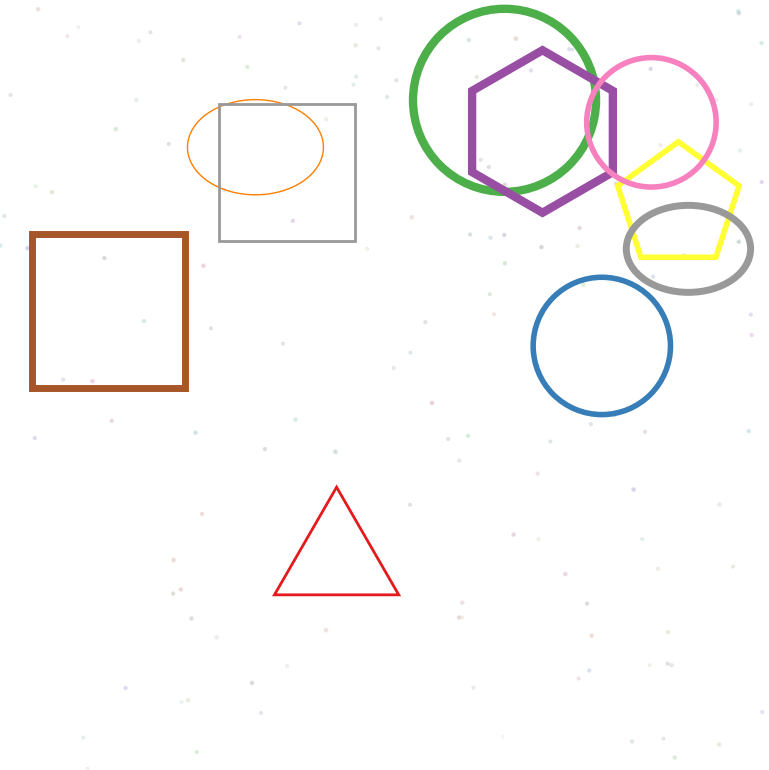[{"shape": "triangle", "thickness": 1, "radius": 0.47, "center": [0.437, 0.274]}, {"shape": "circle", "thickness": 2, "radius": 0.45, "center": [0.782, 0.551]}, {"shape": "circle", "thickness": 3, "radius": 0.59, "center": [0.655, 0.87]}, {"shape": "hexagon", "thickness": 3, "radius": 0.53, "center": [0.705, 0.829]}, {"shape": "oval", "thickness": 0.5, "radius": 0.44, "center": [0.332, 0.809]}, {"shape": "pentagon", "thickness": 2, "radius": 0.41, "center": [0.881, 0.733]}, {"shape": "square", "thickness": 2.5, "radius": 0.5, "center": [0.141, 0.596]}, {"shape": "circle", "thickness": 2, "radius": 0.42, "center": [0.846, 0.841]}, {"shape": "oval", "thickness": 2.5, "radius": 0.4, "center": [0.894, 0.677]}, {"shape": "square", "thickness": 1, "radius": 0.44, "center": [0.373, 0.776]}]